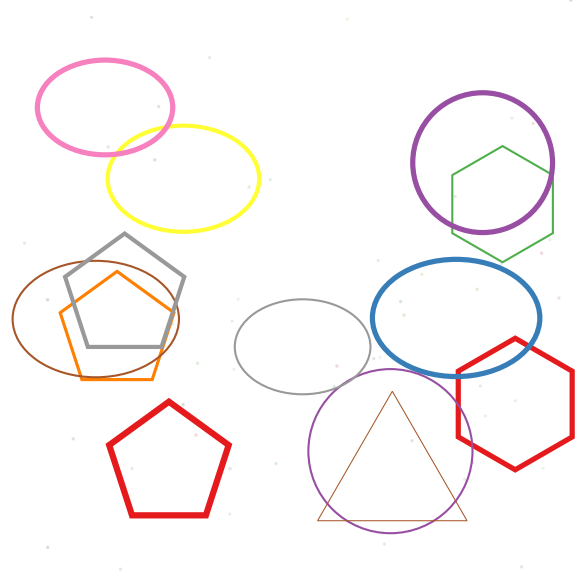[{"shape": "pentagon", "thickness": 3, "radius": 0.54, "center": [0.293, 0.195]}, {"shape": "hexagon", "thickness": 2.5, "radius": 0.57, "center": [0.892, 0.299]}, {"shape": "oval", "thickness": 2.5, "radius": 0.72, "center": [0.79, 0.449]}, {"shape": "hexagon", "thickness": 1, "radius": 0.5, "center": [0.87, 0.646]}, {"shape": "circle", "thickness": 2.5, "radius": 0.61, "center": [0.836, 0.717]}, {"shape": "circle", "thickness": 1, "radius": 0.71, "center": [0.676, 0.218]}, {"shape": "pentagon", "thickness": 1.5, "radius": 0.52, "center": [0.203, 0.426]}, {"shape": "oval", "thickness": 2, "radius": 0.66, "center": [0.318, 0.69]}, {"shape": "oval", "thickness": 1, "radius": 0.72, "center": [0.166, 0.447]}, {"shape": "triangle", "thickness": 0.5, "radius": 0.75, "center": [0.679, 0.172]}, {"shape": "oval", "thickness": 2.5, "radius": 0.59, "center": [0.182, 0.813]}, {"shape": "oval", "thickness": 1, "radius": 0.59, "center": [0.524, 0.399]}, {"shape": "pentagon", "thickness": 2, "radius": 0.54, "center": [0.216, 0.486]}]